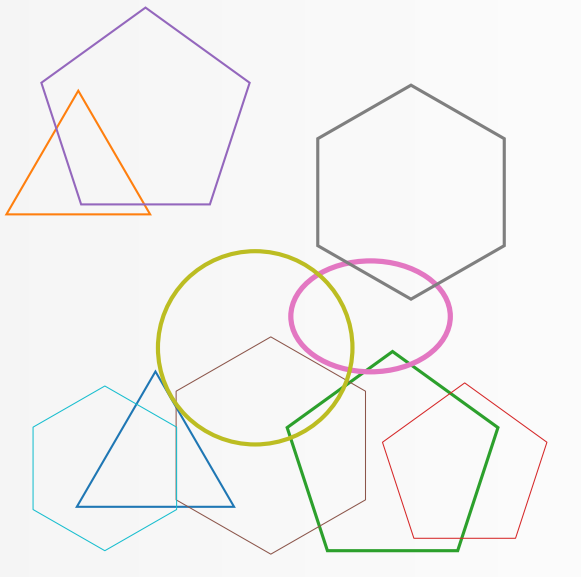[{"shape": "triangle", "thickness": 1, "radius": 0.78, "center": [0.267, 0.2]}, {"shape": "triangle", "thickness": 1, "radius": 0.71, "center": [0.135, 0.699]}, {"shape": "pentagon", "thickness": 1.5, "radius": 0.95, "center": [0.675, 0.2]}, {"shape": "pentagon", "thickness": 0.5, "radius": 0.74, "center": [0.799, 0.187]}, {"shape": "pentagon", "thickness": 1, "radius": 0.94, "center": [0.25, 0.798]}, {"shape": "hexagon", "thickness": 0.5, "radius": 0.94, "center": [0.466, 0.228]}, {"shape": "oval", "thickness": 2.5, "radius": 0.69, "center": [0.638, 0.451]}, {"shape": "hexagon", "thickness": 1.5, "radius": 0.93, "center": [0.707, 0.666]}, {"shape": "circle", "thickness": 2, "radius": 0.84, "center": [0.439, 0.397]}, {"shape": "hexagon", "thickness": 0.5, "radius": 0.71, "center": [0.18, 0.188]}]